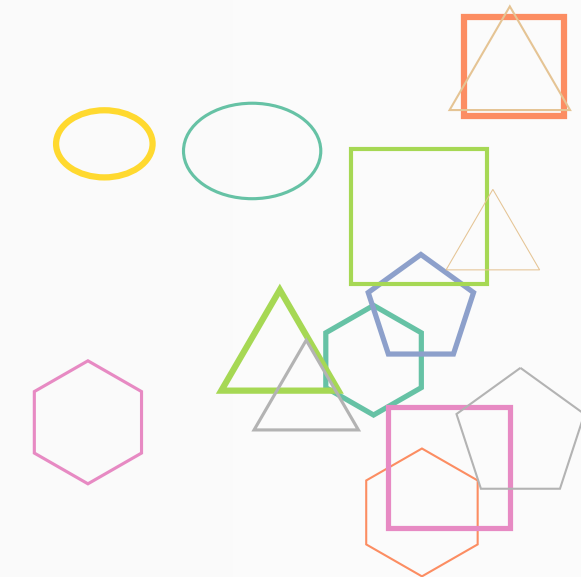[{"shape": "hexagon", "thickness": 2.5, "radius": 0.47, "center": [0.643, 0.375]}, {"shape": "oval", "thickness": 1.5, "radius": 0.59, "center": [0.434, 0.738]}, {"shape": "hexagon", "thickness": 1, "radius": 0.55, "center": [0.726, 0.112]}, {"shape": "square", "thickness": 3, "radius": 0.43, "center": [0.884, 0.884]}, {"shape": "pentagon", "thickness": 2.5, "radius": 0.48, "center": [0.724, 0.463]}, {"shape": "hexagon", "thickness": 1.5, "radius": 0.53, "center": [0.151, 0.268]}, {"shape": "square", "thickness": 2.5, "radius": 0.52, "center": [0.772, 0.189]}, {"shape": "square", "thickness": 2, "radius": 0.58, "center": [0.721, 0.625]}, {"shape": "triangle", "thickness": 3, "radius": 0.58, "center": [0.481, 0.381]}, {"shape": "oval", "thickness": 3, "radius": 0.42, "center": [0.179, 0.75]}, {"shape": "triangle", "thickness": 0.5, "radius": 0.46, "center": [0.848, 0.578]}, {"shape": "triangle", "thickness": 1, "radius": 0.6, "center": [0.877, 0.868]}, {"shape": "triangle", "thickness": 1.5, "radius": 0.52, "center": [0.527, 0.306]}, {"shape": "pentagon", "thickness": 1, "radius": 0.58, "center": [0.895, 0.246]}]